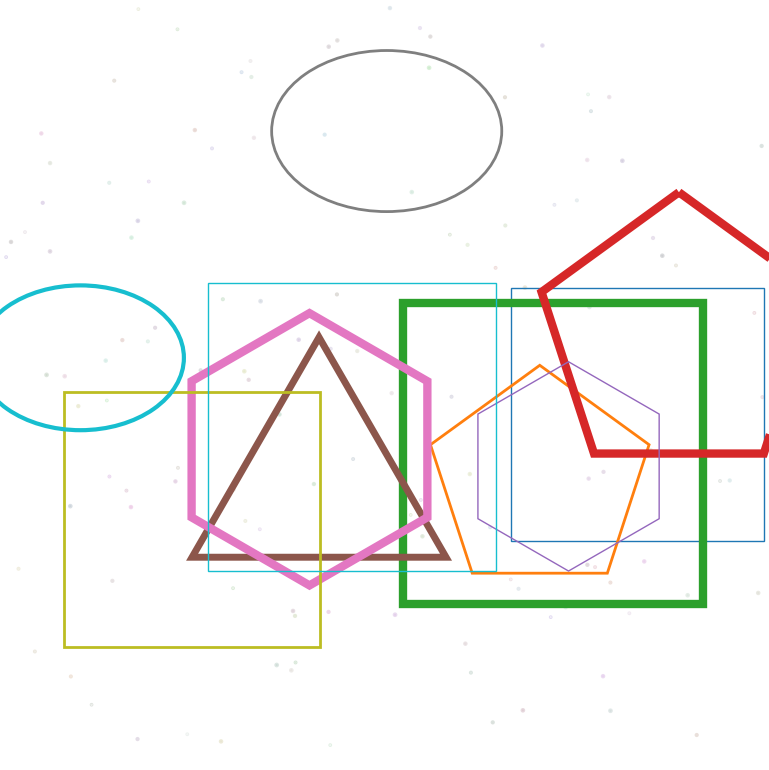[{"shape": "square", "thickness": 0.5, "radius": 0.82, "center": [0.828, 0.462]}, {"shape": "pentagon", "thickness": 1, "radius": 0.75, "center": [0.701, 0.376]}, {"shape": "square", "thickness": 3, "radius": 0.98, "center": [0.719, 0.411]}, {"shape": "pentagon", "thickness": 3, "radius": 0.94, "center": [0.882, 0.563]}, {"shape": "hexagon", "thickness": 0.5, "radius": 0.68, "center": [0.738, 0.394]}, {"shape": "triangle", "thickness": 2.5, "radius": 0.95, "center": [0.414, 0.372]}, {"shape": "hexagon", "thickness": 3, "radius": 0.88, "center": [0.402, 0.417]}, {"shape": "oval", "thickness": 1, "radius": 0.75, "center": [0.502, 0.83]}, {"shape": "square", "thickness": 1, "radius": 0.83, "center": [0.249, 0.325]}, {"shape": "oval", "thickness": 1.5, "radius": 0.67, "center": [0.104, 0.535]}, {"shape": "square", "thickness": 0.5, "radius": 0.94, "center": [0.457, 0.445]}]